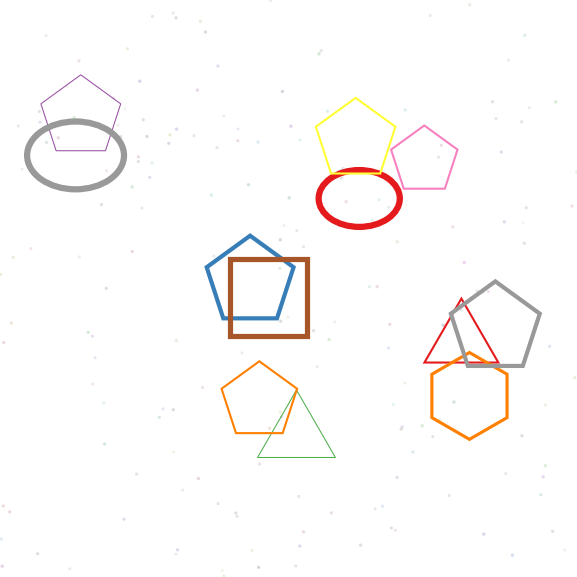[{"shape": "oval", "thickness": 3, "radius": 0.35, "center": [0.622, 0.655]}, {"shape": "triangle", "thickness": 1, "radius": 0.37, "center": [0.799, 0.408]}, {"shape": "pentagon", "thickness": 2, "radius": 0.4, "center": [0.433, 0.512]}, {"shape": "triangle", "thickness": 0.5, "radius": 0.39, "center": [0.513, 0.246]}, {"shape": "pentagon", "thickness": 0.5, "radius": 0.36, "center": [0.14, 0.797]}, {"shape": "pentagon", "thickness": 1, "radius": 0.34, "center": [0.449, 0.305]}, {"shape": "hexagon", "thickness": 1.5, "radius": 0.38, "center": [0.813, 0.314]}, {"shape": "pentagon", "thickness": 1, "radius": 0.36, "center": [0.616, 0.757]}, {"shape": "square", "thickness": 2.5, "radius": 0.33, "center": [0.465, 0.484]}, {"shape": "pentagon", "thickness": 1, "radius": 0.3, "center": [0.735, 0.721]}, {"shape": "oval", "thickness": 3, "radius": 0.42, "center": [0.131, 0.73]}, {"shape": "pentagon", "thickness": 2, "radius": 0.4, "center": [0.858, 0.431]}]